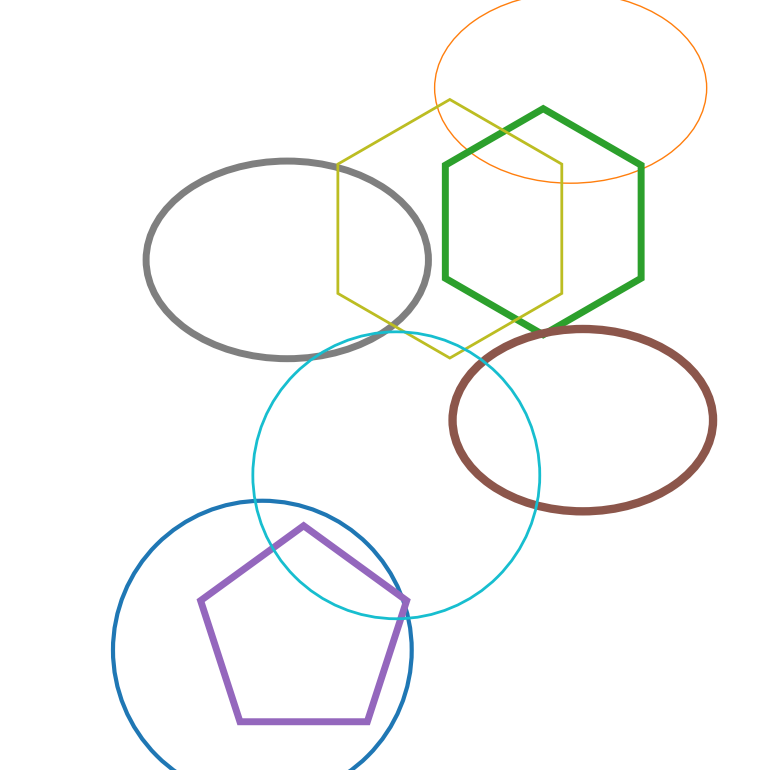[{"shape": "circle", "thickness": 1.5, "radius": 0.97, "center": [0.341, 0.156]}, {"shape": "oval", "thickness": 0.5, "radius": 0.88, "center": [0.741, 0.886]}, {"shape": "hexagon", "thickness": 2.5, "radius": 0.73, "center": [0.705, 0.712]}, {"shape": "pentagon", "thickness": 2.5, "radius": 0.7, "center": [0.394, 0.176]}, {"shape": "oval", "thickness": 3, "radius": 0.85, "center": [0.757, 0.454]}, {"shape": "oval", "thickness": 2.5, "radius": 0.92, "center": [0.373, 0.662]}, {"shape": "hexagon", "thickness": 1, "radius": 0.84, "center": [0.584, 0.703]}, {"shape": "circle", "thickness": 1, "radius": 0.93, "center": [0.515, 0.383]}]